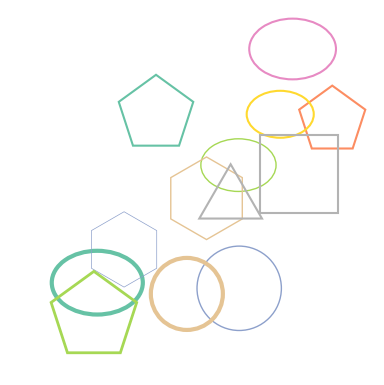[{"shape": "pentagon", "thickness": 1.5, "radius": 0.51, "center": [0.405, 0.704]}, {"shape": "oval", "thickness": 3, "radius": 0.59, "center": [0.253, 0.266]}, {"shape": "pentagon", "thickness": 1.5, "radius": 0.45, "center": [0.863, 0.687]}, {"shape": "circle", "thickness": 1, "radius": 0.55, "center": [0.621, 0.251]}, {"shape": "hexagon", "thickness": 0.5, "radius": 0.49, "center": [0.322, 0.352]}, {"shape": "oval", "thickness": 1.5, "radius": 0.56, "center": [0.76, 0.873]}, {"shape": "oval", "thickness": 1, "radius": 0.49, "center": [0.619, 0.571]}, {"shape": "pentagon", "thickness": 2, "radius": 0.58, "center": [0.244, 0.178]}, {"shape": "oval", "thickness": 1.5, "radius": 0.44, "center": [0.728, 0.703]}, {"shape": "hexagon", "thickness": 1, "radius": 0.54, "center": [0.536, 0.485]}, {"shape": "circle", "thickness": 3, "radius": 0.47, "center": [0.485, 0.237]}, {"shape": "triangle", "thickness": 1.5, "radius": 0.47, "center": [0.599, 0.479]}, {"shape": "square", "thickness": 1.5, "radius": 0.51, "center": [0.777, 0.547]}]